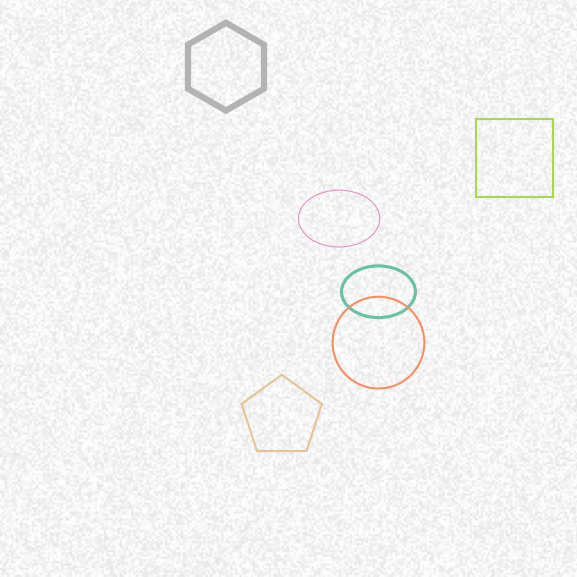[{"shape": "oval", "thickness": 1.5, "radius": 0.32, "center": [0.655, 0.494]}, {"shape": "circle", "thickness": 1, "radius": 0.4, "center": [0.655, 0.406]}, {"shape": "oval", "thickness": 0.5, "radius": 0.35, "center": [0.587, 0.621]}, {"shape": "square", "thickness": 1, "radius": 0.34, "center": [0.891, 0.726]}, {"shape": "pentagon", "thickness": 1, "radius": 0.37, "center": [0.488, 0.277]}, {"shape": "hexagon", "thickness": 3, "radius": 0.38, "center": [0.391, 0.884]}]